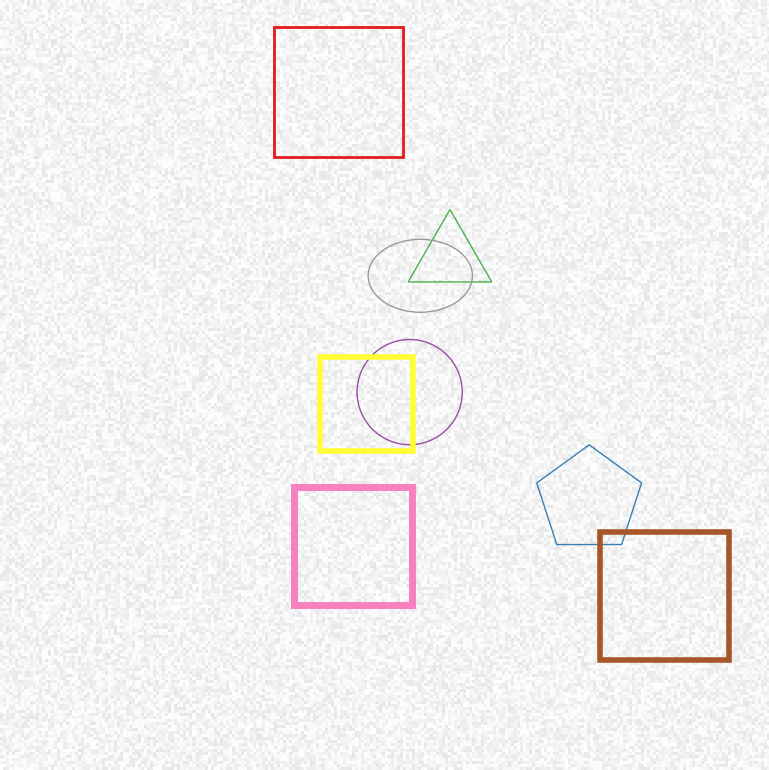[{"shape": "square", "thickness": 1, "radius": 0.42, "center": [0.44, 0.881]}, {"shape": "pentagon", "thickness": 0.5, "radius": 0.36, "center": [0.765, 0.351]}, {"shape": "triangle", "thickness": 0.5, "radius": 0.31, "center": [0.584, 0.665]}, {"shape": "circle", "thickness": 0.5, "radius": 0.34, "center": [0.532, 0.491]}, {"shape": "square", "thickness": 2, "radius": 0.3, "center": [0.476, 0.475]}, {"shape": "square", "thickness": 2, "radius": 0.42, "center": [0.863, 0.226]}, {"shape": "square", "thickness": 2.5, "radius": 0.38, "center": [0.458, 0.291]}, {"shape": "oval", "thickness": 0.5, "radius": 0.34, "center": [0.546, 0.642]}]